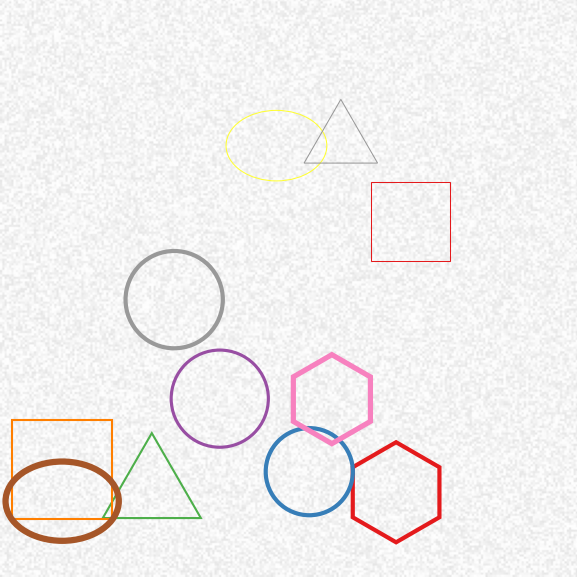[{"shape": "hexagon", "thickness": 2, "radius": 0.43, "center": [0.686, 0.147]}, {"shape": "square", "thickness": 0.5, "radius": 0.34, "center": [0.711, 0.615]}, {"shape": "circle", "thickness": 2, "radius": 0.38, "center": [0.536, 0.182]}, {"shape": "triangle", "thickness": 1, "radius": 0.49, "center": [0.263, 0.151]}, {"shape": "circle", "thickness": 1.5, "radius": 0.42, "center": [0.381, 0.309]}, {"shape": "square", "thickness": 1, "radius": 0.43, "center": [0.107, 0.186]}, {"shape": "oval", "thickness": 0.5, "radius": 0.44, "center": [0.479, 0.747]}, {"shape": "oval", "thickness": 3, "radius": 0.49, "center": [0.108, 0.131]}, {"shape": "hexagon", "thickness": 2.5, "radius": 0.39, "center": [0.575, 0.308]}, {"shape": "triangle", "thickness": 0.5, "radius": 0.37, "center": [0.59, 0.753]}, {"shape": "circle", "thickness": 2, "radius": 0.42, "center": [0.302, 0.48]}]